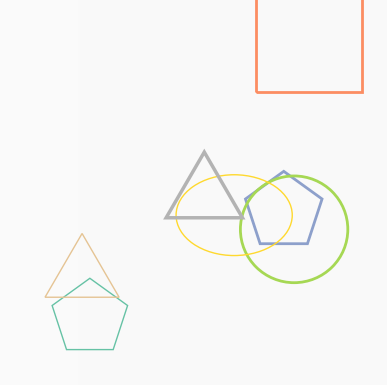[{"shape": "pentagon", "thickness": 1, "radius": 0.51, "center": [0.232, 0.175]}, {"shape": "square", "thickness": 2, "radius": 0.68, "center": [0.797, 0.896]}, {"shape": "pentagon", "thickness": 2, "radius": 0.52, "center": [0.732, 0.451]}, {"shape": "circle", "thickness": 2, "radius": 0.69, "center": [0.759, 0.404]}, {"shape": "oval", "thickness": 1, "radius": 0.75, "center": [0.604, 0.441]}, {"shape": "triangle", "thickness": 1, "radius": 0.55, "center": [0.212, 0.283]}, {"shape": "triangle", "thickness": 2.5, "radius": 0.57, "center": [0.527, 0.491]}]